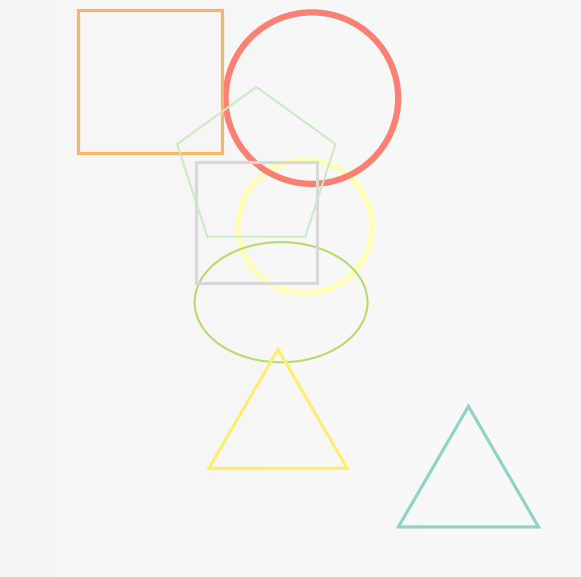[{"shape": "triangle", "thickness": 1.5, "radius": 0.7, "center": [0.806, 0.156]}, {"shape": "circle", "thickness": 2.5, "radius": 0.58, "center": [0.525, 0.607]}, {"shape": "circle", "thickness": 3, "radius": 0.74, "center": [0.537, 0.829]}, {"shape": "square", "thickness": 1.5, "radius": 0.62, "center": [0.259, 0.858]}, {"shape": "oval", "thickness": 1, "radius": 0.74, "center": [0.484, 0.476]}, {"shape": "square", "thickness": 1.5, "radius": 0.52, "center": [0.441, 0.614]}, {"shape": "pentagon", "thickness": 1, "radius": 0.72, "center": [0.441, 0.705]}, {"shape": "triangle", "thickness": 1.5, "radius": 0.69, "center": [0.478, 0.257]}]